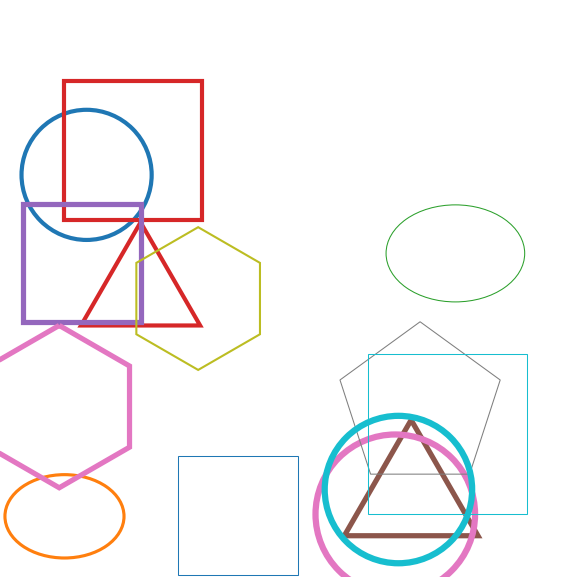[{"shape": "square", "thickness": 0.5, "radius": 0.52, "center": [0.413, 0.106]}, {"shape": "circle", "thickness": 2, "radius": 0.56, "center": [0.15, 0.696]}, {"shape": "oval", "thickness": 1.5, "radius": 0.52, "center": [0.112, 0.105]}, {"shape": "oval", "thickness": 0.5, "radius": 0.6, "center": [0.789, 0.56]}, {"shape": "triangle", "thickness": 2, "radius": 0.6, "center": [0.243, 0.495]}, {"shape": "square", "thickness": 2, "radius": 0.6, "center": [0.23, 0.739]}, {"shape": "square", "thickness": 2.5, "radius": 0.51, "center": [0.141, 0.543]}, {"shape": "triangle", "thickness": 2.5, "radius": 0.67, "center": [0.712, 0.138]}, {"shape": "hexagon", "thickness": 2.5, "radius": 0.7, "center": [0.103, 0.295]}, {"shape": "circle", "thickness": 3, "radius": 0.69, "center": [0.684, 0.109]}, {"shape": "pentagon", "thickness": 0.5, "radius": 0.73, "center": [0.727, 0.296]}, {"shape": "hexagon", "thickness": 1, "radius": 0.62, "center": [0.343, 0.482]}, {"shape": "square", "thickness": 0.5, "radius": 0.69, "center": [0.775, 0.248]}, {"shape": "circle", "thickness": 3, "radius": 0.64, "center": [0.69, 0.151]}]